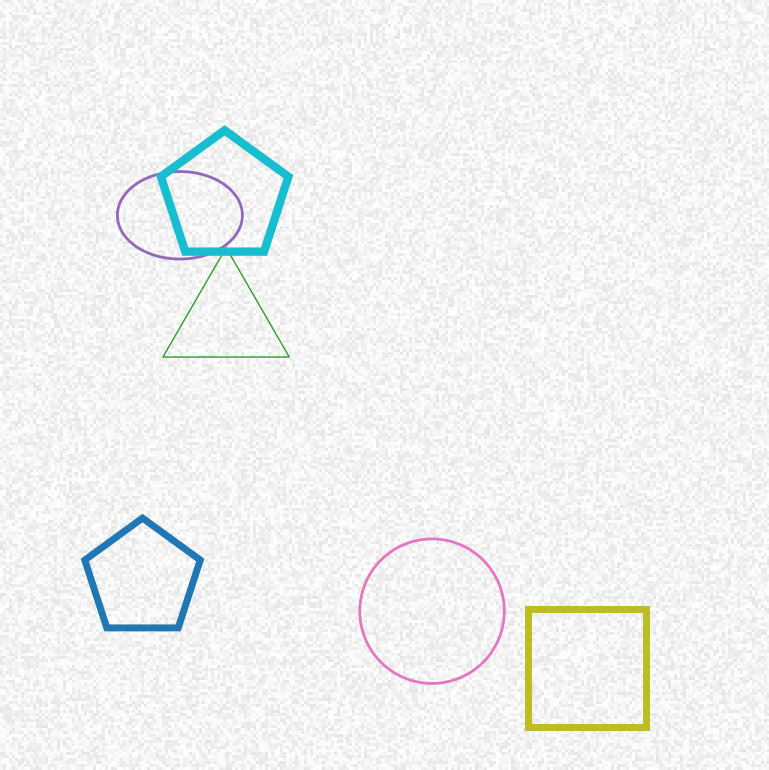[{"shape": "pentagon", "thickness": 2.5, "radius": 0.39, "center": [0.185, 0.248]}, {"shape": "triangle", "thickness": 0.5, "radius": 0.47, "center": [0.294, 0.584]}, {"shape": "oval", "thickness": 1, "radius": 0.41, "center": [0.234, 0.72]}, {"shape": "circle", "thickness": 1, "radius": 0.47, "center": [0.561, 0.206]}, {"shape": "square", "thickness": 2.5, "radius": 0.38, "center": [0.763, 0.132]}, {"shape": "pentagon", "thickness": 3, "radius": 0.44, "center": [0.292, 0.744]}]